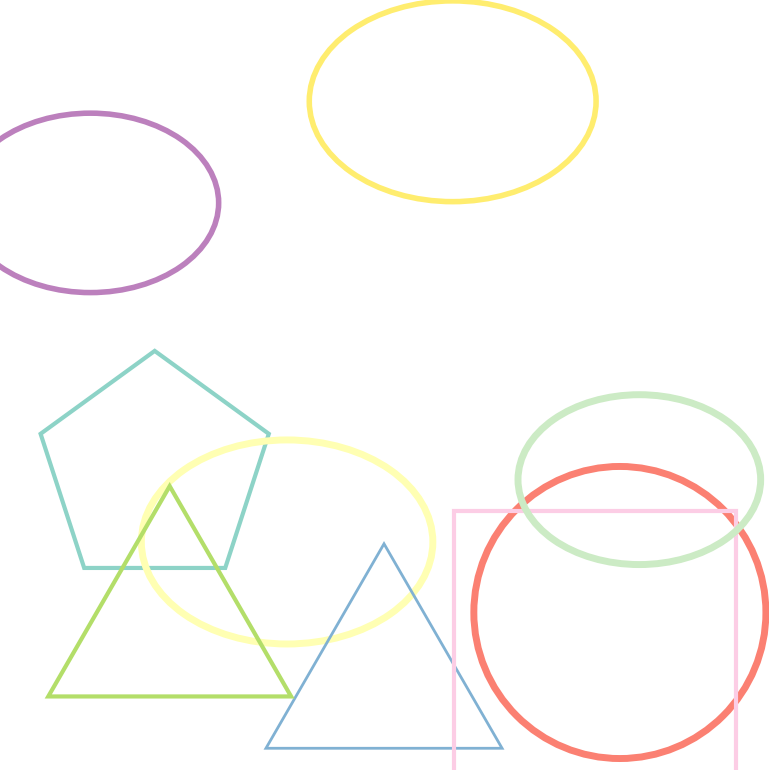[{"shape": "pentagon", "thickness": 1.5, "radius": 0.78, "center": [0.201, 0.388]}, {"shape": "oval", "thickness": 2.5, "radius": 0.95, "center": [0.373, 0.296]}, {"shape": "circle", "thickness": 2.5, "radius": 0.95, "center": [0.805, 0.205]}, {"shape": "triangle", "thickness": 1, "radius": 0.89, "center": [0.499, 0.117]}, {"shape": "triangle", "thickness": 1.5, "radius": 0.91, "center": [0.22, 0.187]}, {"shape": "square", "thickness": 1.5, "radius": 0.92, "center": [0.773, 0.153]}, {"shape": "oval", "thickness": 2, "radius": 0.83, "center": [0.118, 0.737]}, {"shape": "oval", "thickness": 2.5, "radius": 0.79, "center": [0.83, 0.377]}, {"shape": "oval", "thickness": 2, "radius": 0.93, "center": [0.588, 0.868]}]